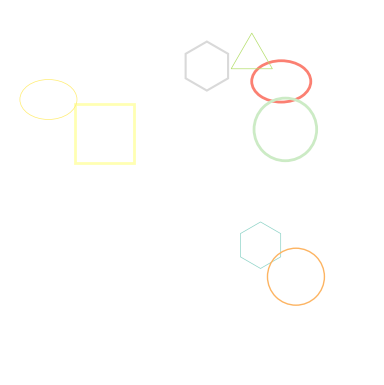[{"shape": "hexagon", "thickness": 0.5, "radius": 0.3, "center": [0.677, 0.363]}, {"shape": "square", "thickness": 2, "radius": 0.38, "center": [0.27, 0.653]}, {"shape": "oval", "thickness": 2, "radius": 0.38, "center": [0.731, 0.789]}, {"shape": "circle", "thickness": 1, "radius": 0.37, "center": [0.769, 0.281]}, {"shape": "triangle", "thickness": 0.5, "radius": 0.31, "center": [0.654, 0.852]}, {"shape": "hexagon", "thickness": 1.5, "radius": 0.32, "center": [0.537, 0.828]}, {"shape": "circle", "thickness": 2, "radius": 0.41, "center": [0.741, 0.664]}, {"shape": "oval", "thickness": 0.5, "radius": 0.37, "center": [0.126, 0.742]}]